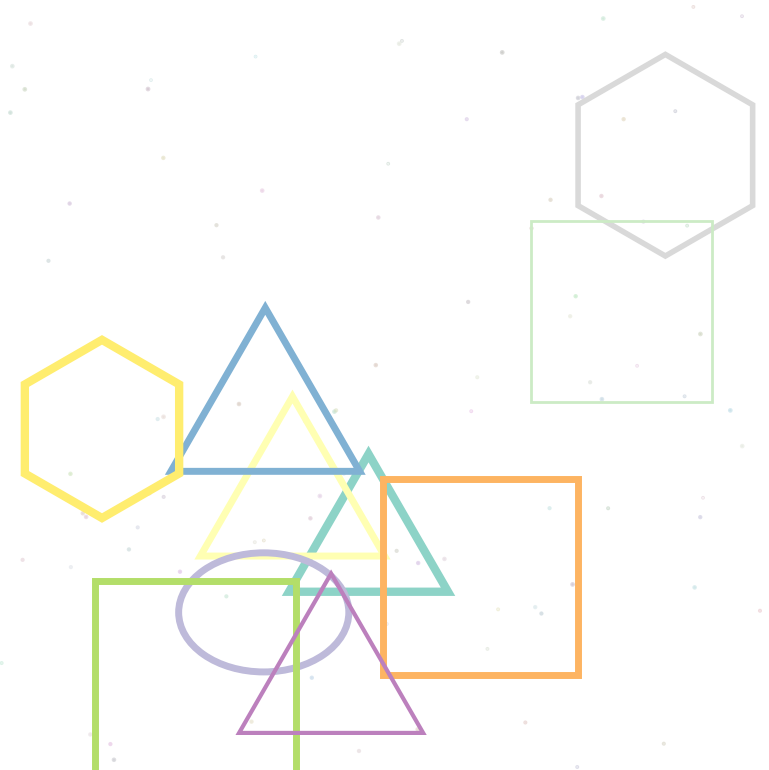[{"shape": "triangle", "thickness": 3, "radius": 0.6, "center": [0.479, 0.291]}, {"shape": "triangle", "thickness": 2.5, "radius": 0.69, "center": [0.38, 0.347]}, {"shape": "oval", "thickness": 2.5, "radius": 0.55, "center": [0.343, 0.205]}, {"shape": "triangle", "thickness": 2.5, "radius": 0.71, "center": [0.345, 0.459]}, {"shape": "square", "thickness": 2.5, "radius": 0.63, "center": [0.624, 0.251]}, {"shape": "square", "thickness": 2.5, "radius": 0.65, "center": [0.254, 0.115]}, {"shape": "hexagon", "thickness": 2, "radius": 0.65, "center": [0.864, 0.798]}, {"shape": "triangle", "thickness": 1.5, "radius": 0.69, "center": [0.43, 0.117]}, {"shape": "square", "thickness": 1, "radius": 0.59, "center": [0.807, 0.595]}, {"shape": "hexagon", "thickness": 3, "radius": 0.58, "center": [0.132, 0.443]}]